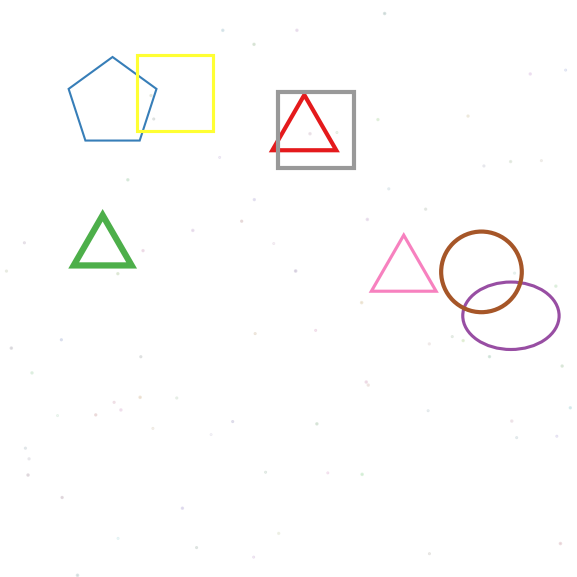[{"shape": "triangle", "thickness": 2, "radius": 0.32, "center": [0.527, 0.771]}, {"shape": "pentagon", "thickness": 1, "radius": 0.4, "center": [0.195, 0.82]}, {"shape": "triangle", "thickness": 3, "radius": 0.29, "center": [0.178, 0.568]}, {"shape": "oval", "thickness": 1.5, "radius": 0.42, "center": [0.885, 0.452]}, {"shape": "square", "thickness": 1.5, "radius": 0.33, "center": [0.303, 0.838]}, {"shape": "circle", "thickness": 2, "radius": 0.35, "center": [0.834, 0.528]}, {"shape": "triangle", "thickness": 1.5, "radius": 0.32, "center": [0.699, 0.527]}, {"shape": "square", "thickness": 2, "radius": 0.33, "center": [0.547, 0.773]}]